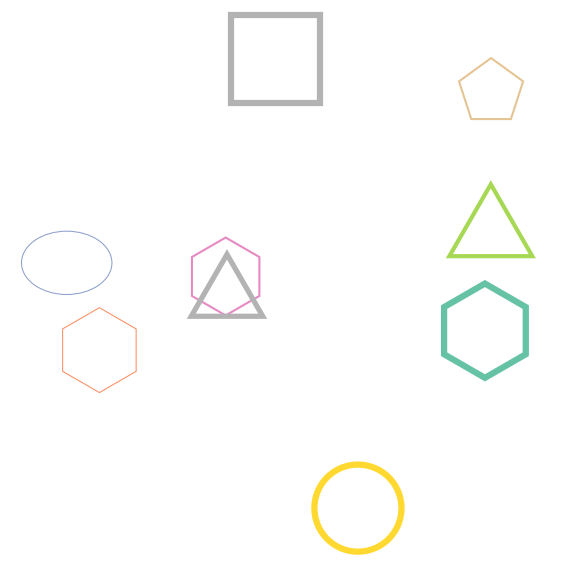[{"shape": "hexagon", "thickness": 3, "radius": 0.41, "center": [0.84, 0.427]}, {"shape": "hexagon", "thickness": 0.5, "radius": 0.37, "center": [0.172, 0.393]}, {"shape": "oval", "thickness": 0.5, "radius": 0.39, "center": [0.116, 0.544]}, {"shape": "hexagon", "thickness": 1, "radius": 0.34, "center": [0.391, 0.52]}, {"shape": "triangle", "thickness": 2, "radius": 0.41, "center": [0.85, 0.597]}, {"shape": "circle", "thickness": 3, "radius": 0.38, "center": [0.62, 0.119]}, {"shape": "pentagon", "thickness": 1, "radius": 0.29, "center": [0.85, 0.84]}, {"shape": "square", "thickness": 3, "radius": 0.38, "center": [0.477, 0.897]}, {"shape": "triangle", "thickness": 2.5, "radius": 0.36, "center": [0.393, 0.487]}]